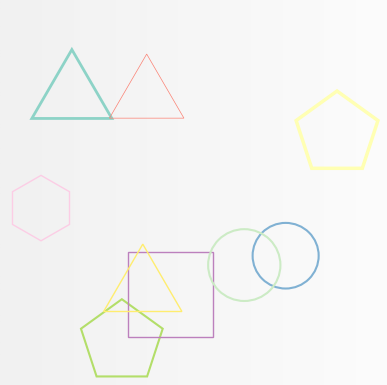[{"shape": "triangle", "thickness": 2, "radius": 0.6, "center": [0.185, 0.752]}, {"shape": "pentagon", "thickness": 2.5, "radius": 0.55, "center": [0.87, 0.653]}, {"shape": "triangle", "thickness": 0.5, "radius": 0.55, "center": [0.379, 0.749]}, {"shape": "circle", "thickness": 1.5, "radius": 0.43, "center": [0.737, 0.336]}, {"shape": "pentagon", "thickness": 1.5, "radius": 0.55, "center": [0.314, 0.112]}, {"shape": "hexagon", "thickness": 1, "radius": 0.42, "center": [0.106, 0.46]}, {"shape": "square", "thickness": 1, "radius": 0.55, "center": [0.44, 0.235]}, {"shape": "circle", "thickness": 1.5, "radius": 0.47, "center": [0.63, 0.311]}, {"shape": "triangle", "thickness": 1, "radius": 0.58, "center": [0.368, 0.249]}]